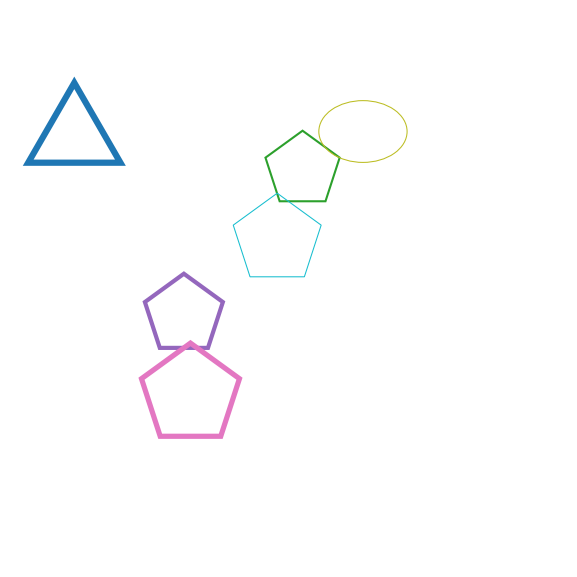[{"shape": "triangle", "thickness": 3, "radius": 0.46, "center": [0.129, 0.764]}, {"shape": "pentagon", "thickness": 1, "radius": 0.34, "center": [0.524, 0.705]}, {"shape": "pentagon", "thickness": 2, "radius": 0.35, "center": [0.318, 0.454]}, {"shape": "pentagon", "thickness": 2.5, "radius": 0.45, "center": [0.33, 0.316]}, {"shape": "oval", "thickness": 0.5, "radius": 0.38, "center": [0.629, 0.771]}, {"shape": "pentagon", "thickness": 0.5, "radius": 0.4, "center": [0.48, 0.585]}]